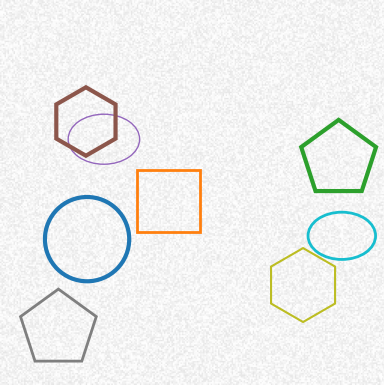[{"shape": "circle", "thickness": 3, "radius": 0.55, "center": [0.226, 0.379]}, {"shape": "square", "thickness": 2, "radius": 0.41, "center": [0.438, 0.478]}, {"shape": "pentagon", "thickness": 3, "radius": 0.51, "center": [0.88, 0.586]}, {"shape": "oval", "thickness": 1, "radius": 0.46, "center": [0.27, 0.638]}, {"shape": "hexagon", "thickness": 3, "radius": 0.44, "center": [0.223, 0.684]}, {"shape": "pentagon", "thickness": 2, "radius": 0.52, "center": [0.152, 0.146]}, {"shape": "hexagon", "thickness": 1.5, "radius": 0.48, "center": [0.787, 0.26]}, {"shape": "oval", "thickness": 2, "radius": 0.44, "center": [0.888, 0.387]}]